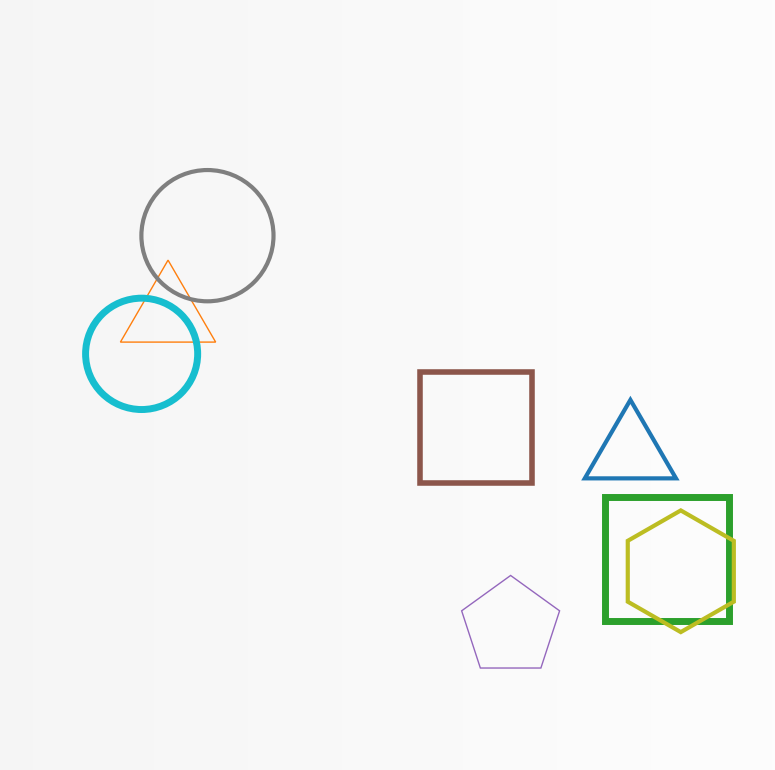[{"shape": "triangle", "thickness": 1.5, "radius": 0.34, "center": [0.813, 0.413]}, {"shape": "triangle", "thickness": 0.5, "radius": 0.35, "center": [0.217, 0.591]}, {"shape": "square", "thickness": 2.5, "radius": 0.4, "center": [0.861, 0.274]}, {"shape": "pentagon", "thickness": 0.5, "radius": 0.33, "center": [0.659, 0.186]}, {"shape": "square", "thickness": 2, "radius": 0.36, "center": [0.614, 0.445]}, {"shape": "circle", "thickness": 1.5, "radius": 0.43, "center": [0.268, 0.694]}, {"shape": "hexagon", "thickness": 1.5, "radius": 0.4, "center": [0.878, 0.258]}, {"shape": "circle", "thickness": 2.5, "radius": 0.36, "center": [0.183, 0.54]}]